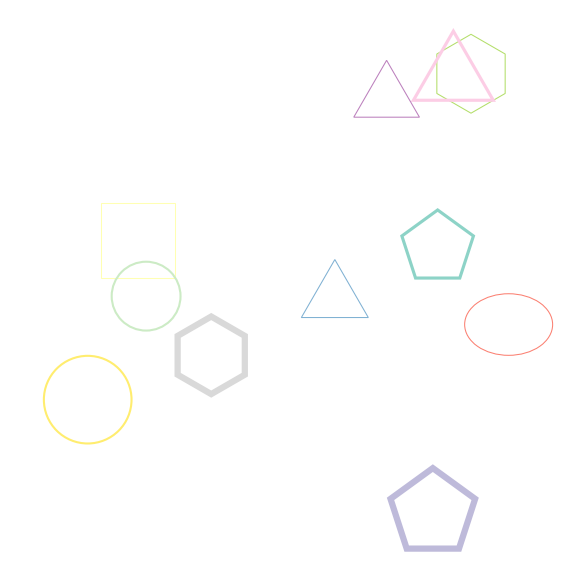[{"shape": "pentagon", "thickness": 1.5, "radius": 0.33, "center": [0.758, 0.57]}, {"shape": "square", "thickness": 0.5, "radius": 0.32, "center": [0.239, 0.583]}, {"shape": "pentagon", "thickness": 3, "radius": 0.39, "center": [0.749, 0.111]}, {"shape": "oval", "thickness": 0.5, "radius": 0.38, "center": [0.881, 0.437]}, {"shape": "triangle", "thickness": 0.5, "radius": 0.33, "center": [0.58, 0.483]}, {"shape": "hexagon", "thickness": 0.5, "radius": 0.34, "center": [0.816, 0.871]}, {"shape": "triangle", "thickness": 1.5, "radius": 0.4, "center": [0.785, 0.865]}, {"shape": "hexagon", "thickness": 3, "radius": 0.34, "center": [0.366, 0.384]}, {"shape": "triangle", "thickness": 0.5, "radius": 0.33, "center": [0.669, 0.829]}, {"shape": "circle", "thickness": 1, "radius": 0.3, "center": [0.253, 0.486]}, {"shape": "circle", "thickness": 1, "radius": 0.38, "center": [0.152, 0.307]}]